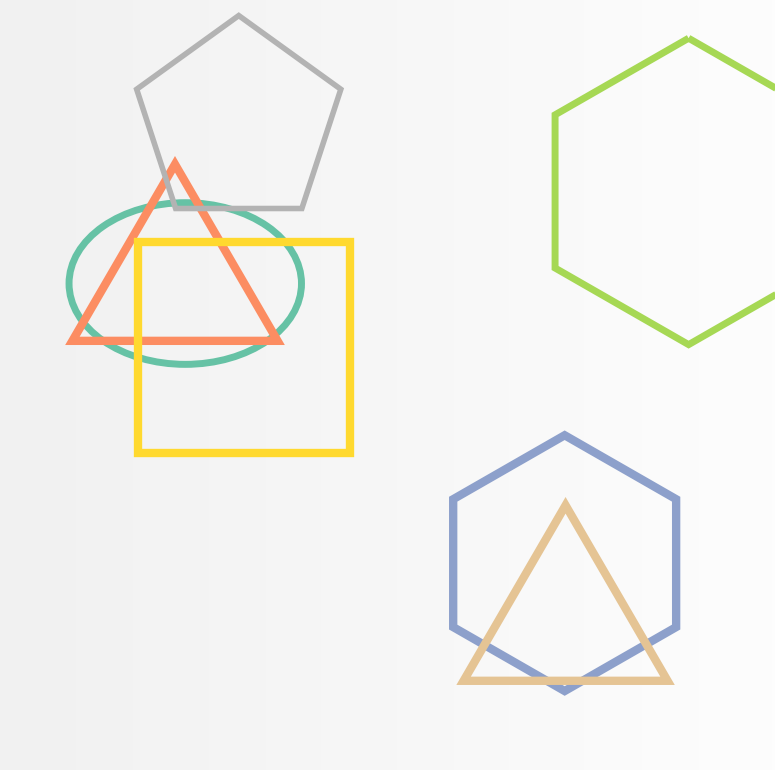[{"shape": "oval", "thickness": 2.5, "radius": 0.75, "center": [0.239, 0.632]}, {"shape": "triangle", "thickness": 3, "radius": 0.76, "center": [0.226, 0.634]}, {"shape": "hexagon", "thickness": 3, "radius": 0.83, "center": [0.729, 0.269]}, {"shape": "hexagon", "thickness": 2.5, "radius": 0.99, "center": [0.889, 0.751]}, {"shape": "square", "thickness": 3, "radius": 0.68, "center": [0.315, 0.549]}, {"shape": "triangle", "thickness": 3, "radius": 0.76, "center": [0.73, 0.192]}, {"shape": "pentagon", "thickness": 2, "radius": 0.69, "center": [0.308, 0.841]}]